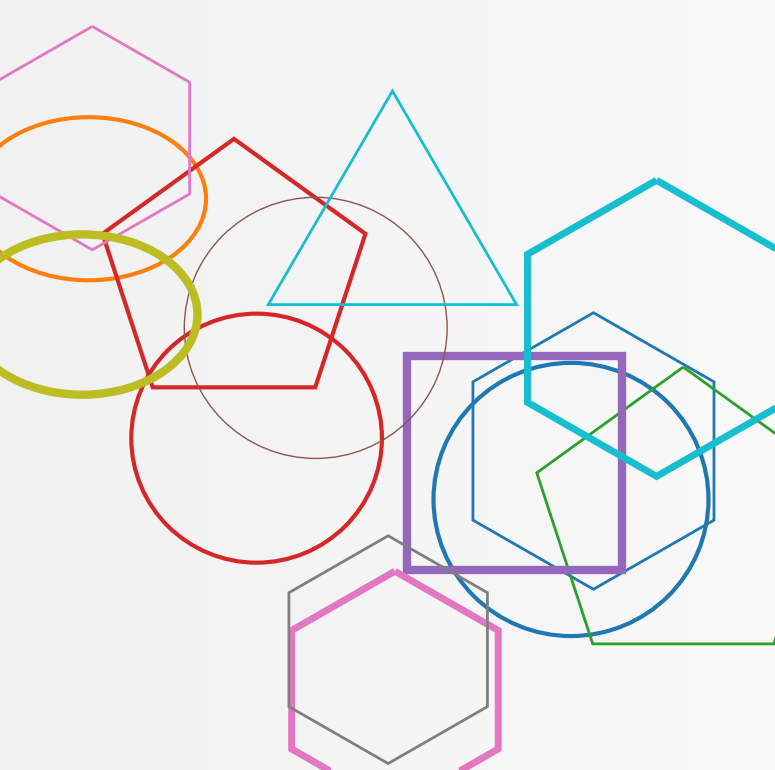[{"shape": "hexagon", "thickness": 1, "radius": 0.9, "center": [0.766, 0.414]}, {"shape": "circle", "thickness": 1.5, "radius": 0.89, "center": [0.737, 0.351]}, {"shape": "oval", "thickness": 1.5, "radius": 0.76, "center": [0.115, 0.742]}, {"shape": "pentagon", "thickness": 1, "radius": 0.99, "center": [0.882, 0.325]}, {"shape": "pentagon", "thickness": 1.5, "radius": 0.89, "center": [0.302, 0.641]}, {"shape": "circle", "thickness": 1.5, "radius": 0.81, "center": [0.331, 0.431]}, {"shape": "square", "thickness": 3, "radius": 0.69, "center": [0.664, 0.399]}, {"shape": "circle", "thickness": 0.5, "radius": 0.85, "center": [0.407, 0.574]}, {"shape": "hexagon", "thickness": 1, "radius": 0.73, "center": [0.119, 0.821]}, {"shape": "hexagon", "thickness": 2.5, "radius": 0.77, "center": [0.51, 0.104]}, {"shape": "hexagon", "thickness": 1, "radius": 0.74, "center": [0.501, 0.156]}, {"shape": "oval", "thickness": 3, "radius": 0.74, "center": [0.106, 0.591]}, {"shape": "triangle", "thickness": 1, "radius": 0.92, "center": [0.506, 0.697]}, {"shape": "hexagon", "thickness": 2.5, "radius": 0.96, "center": [0.847, 0.574]}]